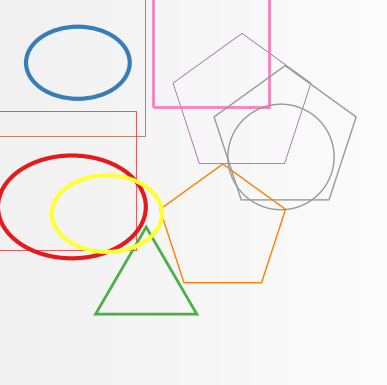[{"shape": "oval", "thickness": 3, "radius": 0.95, "center": [0.186, 0.463]}, {"shape": "square", "thickness": 0.5, "radius": 0.9, "center": [0.17, 0.531]}, {"shape": "oval", "thickness": 3, "radius": 0.67, "center": [0.201, 0.837]}, {"shape": "triangle", "thickness": 2, "radius": 0.75, "center": [0.377, 0.259]}, {"shape": "pentagon", "thickness": 0.5, "radius": 0.94, "center": [0.625, 0.726]}, {"shape": "pentagon", "thickness": 1, "radius": 0.85, "center": [0.575, 0.404]}, {"shape": "oval", "thickness": 3, "radius": 0.71, "center": [0.276, 0.445]}, {"shape": "square", "thickness": 0.5, "radius": 0.94, "center": [0.186, 0.835]}, {"shape": "square", "thickness": 2, "radius": 0.75, "center": [0.545, 0.871]}, {"shape": "circle", "thickness": 1, "radius": 0.69, "center": [0.725, 0.592]}, {"shape": "pentagon", "thickness": 1, "radius": 0.96, "center": [0.736, 0.637]}]